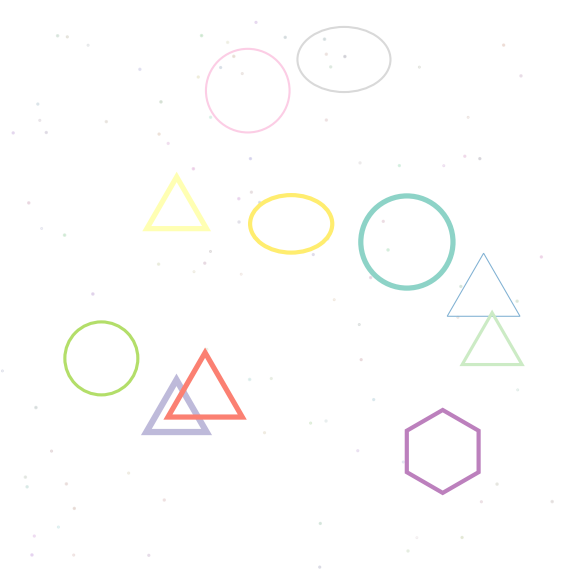[{"shape": "circle", "thickness": 2.5, "radius": 0.4, "center": [0.705, 0.58]}, {"shape": "triangle", "thickness": 2.5, "radius": 0.3, "center": [0.306, 0.633]}, {"shape": "triangle", "thickness": 3, "radius": 0.3, "center": [0.306, 0.281]}, {"shape": "triangle", "thickness": 2.5, "radius": 0.37, "center": [0.355, 0.314]}, {"shape": "triangle", "thickness": 0.5, "radius": 0.36, "center": [0.837, 0.488]}, {"shape": "circle", "thickness": 1.5, "radius": 0.32, "center": [0.175, 0.379]}, {"shape": "circle", "thickness": 1, "radius": 0.36, "center": [0.429, 0.842]}, {"shape": "oval", "thickness": 1, "radius": 0.4, "center": [0.596, 0.896]}, {"shape": "hexagon", "thickness": 2, "radius": 0.36, "center": [0.767, 0.217]}, {"shape": "triangle", "thickness": 1.5, "radius": 0.3, "center": [0.852, 0.398]}, {"shape": "oval", "thickness": 2, "radius": 0.36, "center": [0.504, 0.612]}]